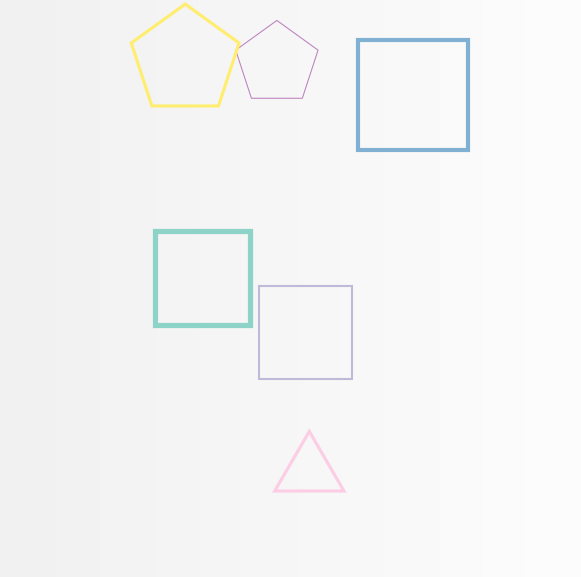[{"shape": "square", "thickness": 2.5, "radius": 0.41, "center": [0.349, 0.518]}, {"shape": "square", "thickness": 1, "radius": 0.4, "center": [0.526, 0.423]}, {"shape": "square", "thickness": 2, "radius": 0.47, "center": [0.711, 0.835]}, {"shape": "triangle", "thickness": 1.5, "radius": 0.34, "center": [0.532, 0.183]}, {"shape": "pentagon", "thickness": 0.5, "radius": 0.37, "center": [0.476, 0.889]}, {"shape": "pentagon", "thickness": 1.5, "radius": 0.49, "center": [0.319, 0.895]}]